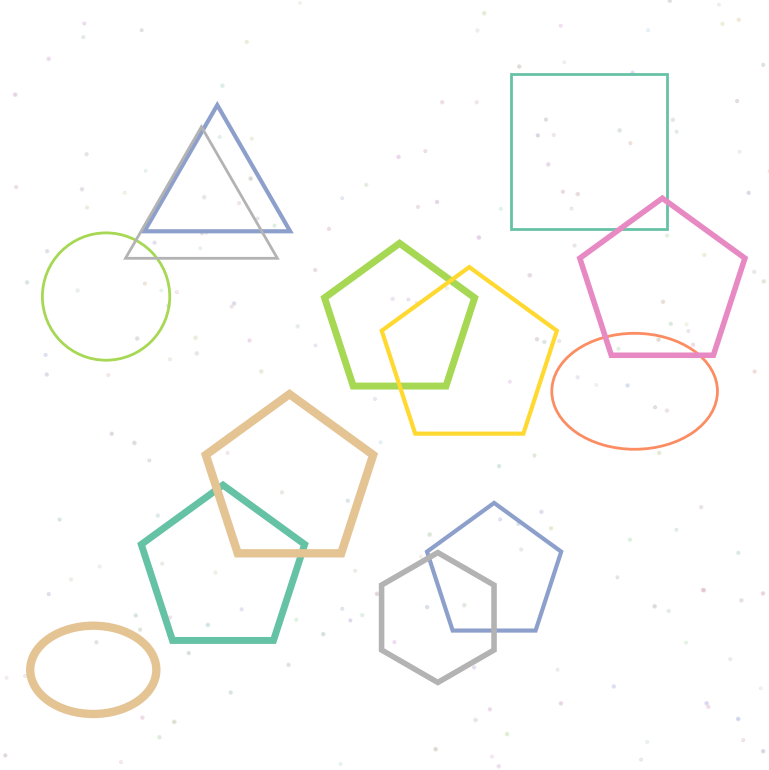[{"shape": "pentagon", "thickness": 2.5, "radius": 0.56, "center": [0.29, 0.258]}, {"shape": "square", "thickness": 1, "radius": 0.5, "center": [0.765, 0.804]}, {"shape": "oval", "thickness": 1, "radius": 0.54, "center": [0.824, 0.492]}, {"shape": "triangle", "thickness": 1.5, "radius": 0.55, "center": [0.282, 0.754]}, {"shape": "pentagon", "thickness": 1.5, "radius": 0.46, "center": [0.642, 0.255]}, {"shape": "pentagon", "thickness": 2, "radius": 0.56, "center": [0.86, 0.63]}, {"shape": "circle", "thickness": 1, "radius": 0.41, "center": [0.138, 0.615]}, {"shape": "pentagon", "thickness": 2.5, "radius": 0.51, "center": [0.519, 0.582]}, {"shape": "pentagon", "thickness": 1.5, "radius": 0.6, "center": [0.609, 0.534]}, {"shape": "pentagon", "thickness": 3, "radius": 0.57, "center": [0.376, 0.374]}, {"shape": "oval", "thickness": 3, "radius": 0.41, "center": [0.121, 0.13]}, {"shape": "hexagon", "thickness": 2, "radius": 0.42, "center": [0.569, 0.198]}, {"shape": "triangle", "thickness": 1, "radius": 0.57, "center": [0.262, 0.721]}]